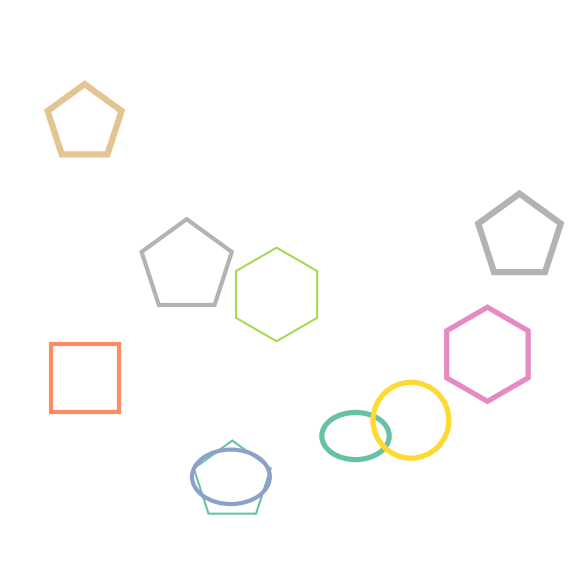[{"shape": "pentagon", "thickness": 1, "radius": 0.35, "center": [0.402, 0.166]}, {"shape": "oval", "thickness": 2.5, "radius": 0.29, "center": [0.616, 0.244]}, {"shape": "square", "thickness": 2, "radius": 0.29, "center": [0.147, 0.344]}, {"shape": "oval", "thickness": 2, "radius": 0.34, "center": [0.4, 0.173]}, {"shape": "hexagon", "thickness": 2.5, "radius": 0.41, "center": [0.844, 0.386]}, {"shape": "hexagon", "thickness": 1, "radius": 0.41, "center": [0.479, 0.489]}, {"shape": "circle", "thickness": 2.5, "radius": 0.33, "center": [0.712, 0.271]}, {"shape": "pentagon", "thickness": 3, "radius": 0.34, "center": [0.146, 0.786]}, {"shape": "pentagon", "thickness": 3, "radius": 0.38, "center": [0.9, 0.589]}, {"shape": "pentagon", "thickness": 2, "radius": 0.41, "center": [0.323, 0.538]}]